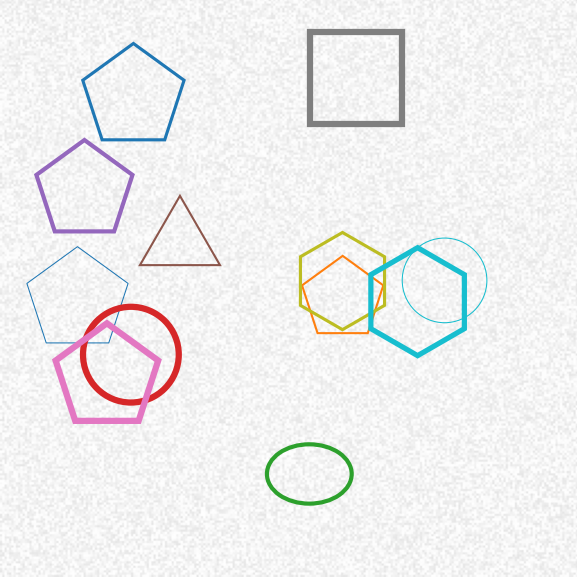[{"shape": "pentagon", "thickness": 1.5, "radius": 0.46, "center": [0.231, 0.832]}, {"shape": "pentagon", "thickness": 0.5, "radius": 0.46, "center": [0.134, 0.48]}, {"shape": "pentagon", "thickness": 1, "radius": 0.37, "center": [0.593, 0.482]}, {"shape": "oval", "thickness": 2, "radius": 0.37, "center": [0.536, 0.178]}, {"shape": "circle", "thickness": 3, "radius": 0.41, "center": [0.227, 0.385]}, {"shape": "pentagon", "thickness": 2, "radius": 0.44, "center": [0.146, 0.669]}, {"shape": "triangle", "thickness": 1, "radius": 0.4, "center": [0.312, 0.58]}, {"shape": "pentagon", "thickness": 3, "radius": 0.47, "center": [0.185, 0.346]}, {"shape": "square", "thickness": 3, "radius": 0.4, "center": [0.617, 0.864]}, {"shape": "hexagon", "thickness": 1.5, "radius": 0.42, "center": [0.593, 0.512]}, {"shape": "circle", "thickness": 0.5, "radius": 0.37, "center": [0.77, 0.514]}, {"shape": "hexagon", "thickness": 2.5, "radius": 0.47, "center": [0.723, 0.477]}]